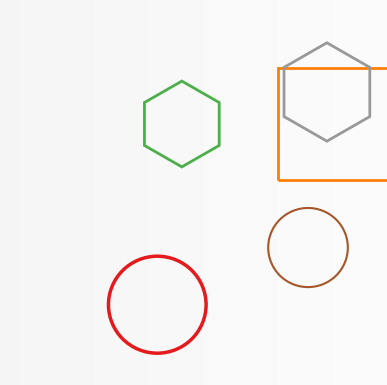[{"shape": "circle", "thickness": 2.5, "radius": 0.63, "center": [0.406, 0.209]}, {"shape": "hexagon", "thickness": 2, "radius": 0.56, "center": [0.469, 0.678]}, {"shape": "square", "thickness": 2, "radius": 0.73, "center": [0.864, 0.678]}, {"shape": "circle", "thickness": 1.5, "radius": 0.51, "center": [0.795, 0.357]}, {"shape": "hexagon", "thickness": 2, "radius": 0.64, "center": [0.844, 0.761]}]